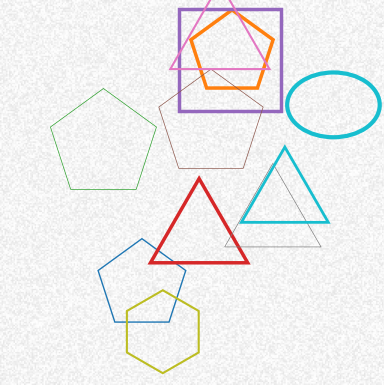[{"shape": "pentagon", "thickness": 1, "radius": 0.6, "center": [0.369, 0.26]}, {"shape": "pentagon", "thickness": 2.5, "radius": 0.56, "center": [0.603, 0.862]}, {"shape": "pentagon", "thickness": 0.5, "radius": 0.72, "center": [0.269, 0.625]}, {"shape": "triangle", "thickness": 2.5, "radius": 0.73, "center": [0.517, 0.39]}, {"shape": "square", "thickness": 2.5, "radius": 0.66, "center": [0.597, 0.845]}, {"shape": "pentagon", "thickness": 0.5, "radius": 0.71, "center": [0.548, 0.678]}, {"shape": "triangle", "thickness": 1.5, "radius": 0.74, "center": [0.571, 0.895]}, {"shape": "triangle", "thickness": 0.5, "radius": 0.72, "center": [0.709, 0.431]}, {"shape": "hexagon", "thickness": 1.5, "radius": 0.54, "center": [0.423, 0.138]}, {"shape": "triangle", "thickness": 2, "radius": 0.65, "center": [0.74, 0.488]}, {"shape": "oval", "thickness": 3, "radius": 0.6, "center": [0.866, 0.728]}]